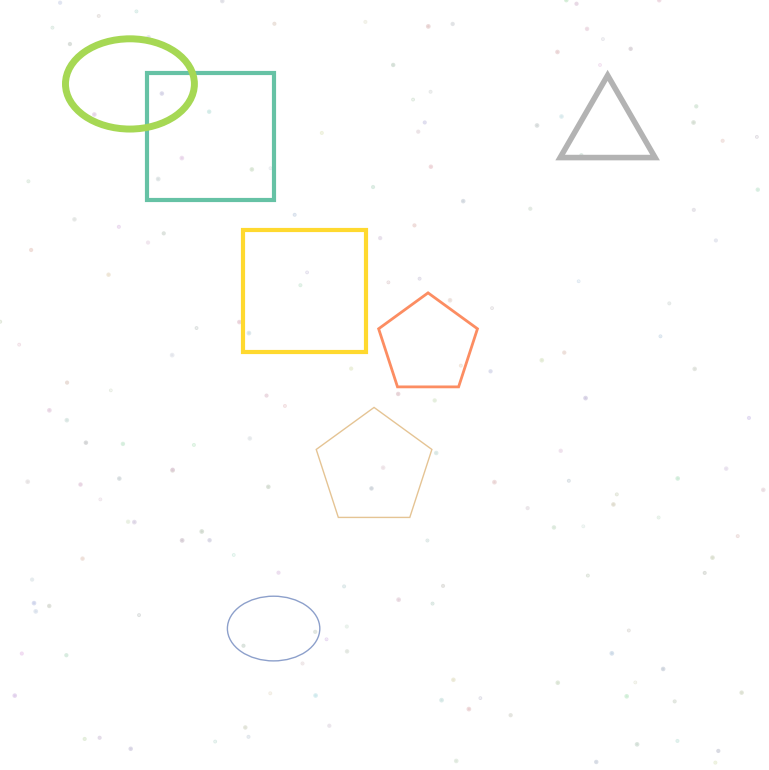[{"shape": "square", "thickness": 1.5, "radius": 0.41, "center": [0.274, 0.823]}, {"shape": "pentagon", "thickness": 1, "radius": 0.34, "center": [0.556, 0.552]}, {"shape": "oval", "thickness": 0.5, "radius": 0.3, "center": [0.355, 0.184]}, {"shape": "oval", "thickness": 2.5, "radius": 0.42, "center": [0.169, 0.891]}, {"shape": "square", "thickness": 1.5, "radius": 0.4, "center": [0.396, 0.622]}, {"shape": "pentagon", "thickness": 0.5, "radius": 0.39, "center": [0.486, 0.392]}, {"shape": "triangle", "thickness": 2, "radius": 0.36, "center": [0.789, 0.831]}]